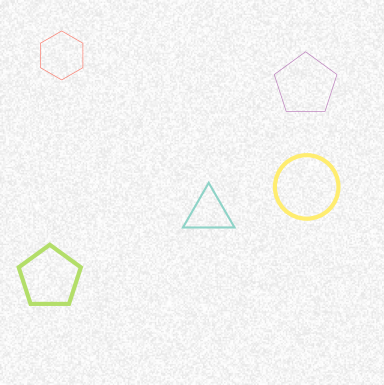[{"shape": "triangle", "thickness": 1.5, "radius": 0.39, "center": [0.542, 0.448]}, {"shape": "hexagon", "thickness": 0.5, "radius": 0.32, "center": [0.16, 0.856]}, {"shape": "pentagon", "thickness": 3, "radius": 0.42, "center": [0.129, 0.279]}, {"shape": "pentagon", "thickness": 0.5, "radius": 0.43, "center": [0.794, 0.78]}, {"shape": "circle", "thickness": 3, "radius": 0.41, "center": [0.797, 0.514]}]